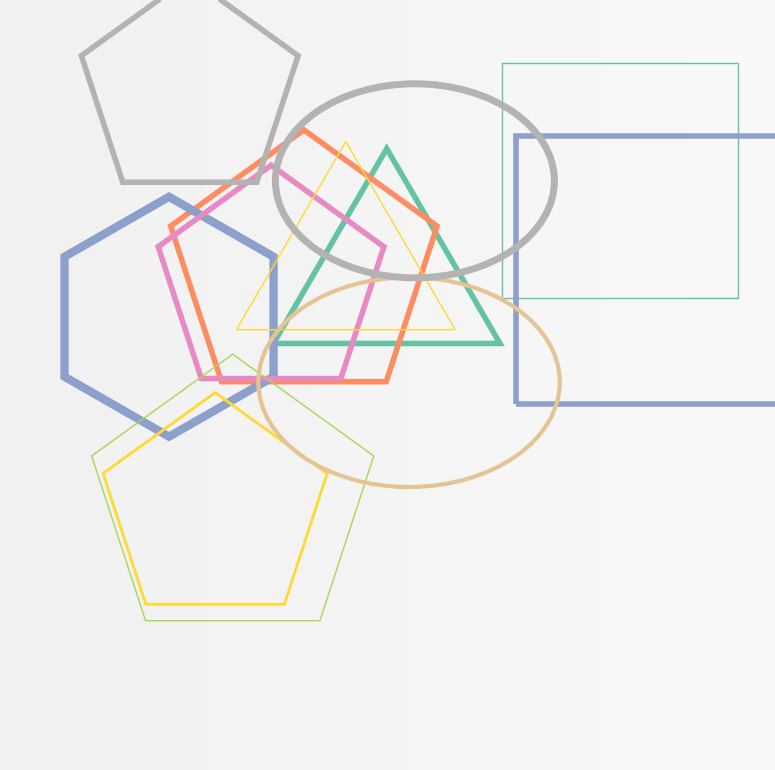[{"shape": "triangle", "thickness": 2, "radius": 0.84, "center": [0.499, 0.638]}, {"shape": "square", "thickness": 0.5, "radius": 0.76, "center": [0.8, 0.766]}, {"shape": "pentagon", "thickness": 2, "radius": 0.9, "center": [0.392, 0.651]}, {"shape": "square", "thickness": 2, "radius": 0.87, "center": [0.84, 0.649]}, {"shape": "hexagon", "thickness": 3, "radius": 0.78, "center": [0.218, 0.589]}, {"shape": "pentagon", "thickness": 2, "radius": 0.77, "center": [0.35, 0.632]}, {"shape": "pentagon", "thickness": 0.5, "radius": 0.96, "center": [0.3, 0.349]}, {"shape": "pentagon", "thickness": 1, "radius": 0.76, "center": [0.278, 0.338]}, {"shape": "triangle", "thickness": 0.5, "radius": 0.81, "center": [0.446, 0.653]}, {"shape": "oval", "thickness": 1.5, "radius": 0.97, "center": [0.528, 0.504]}, {"shape": "oval", "thickness": 2.5, "radius": 0.9, "center": [0.535, 0.765]}, {"shape": "pentagon", "thickness": 2, "radius": 0.73, "center": [0.245, 0.882]}]